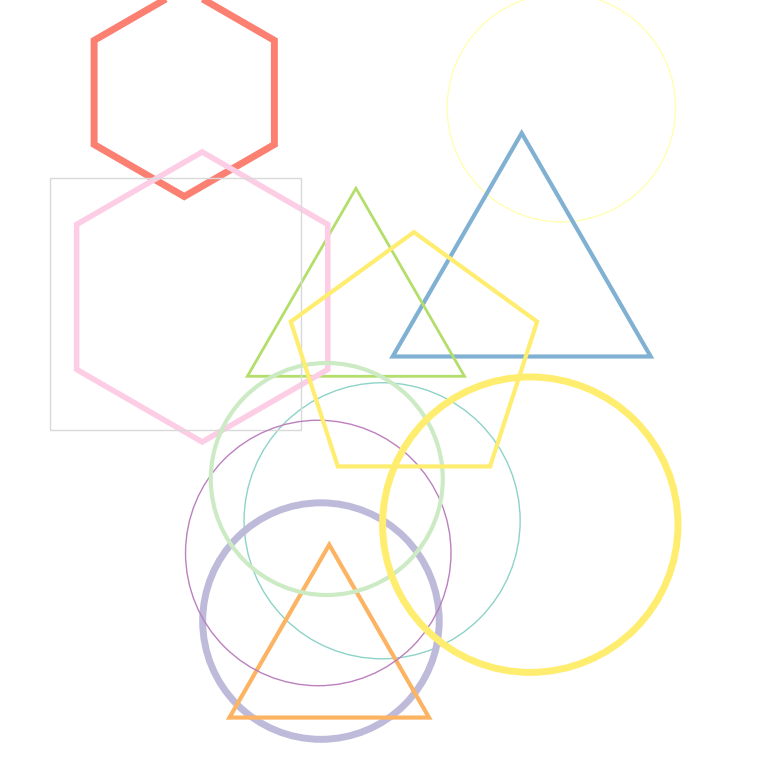[{"shape": "circle", "thickness": 0.5, "radius": 0.9, "center": [0.496, 0.324]}, {"shape": "circle", "thickness": 0.5, "radius": 0.74, "center": [0.729, 0.86]}, {"shape": "circle", "thickness": 2.5, "radius": 0.77, "center": [0.417, 0.193]}, {"shape": "hexagon", "thickness": 2.5, "radius": 0.68, "center": [0.239, 0.88]}, {"shape": "triangle", "thickness": 1.5, "radius": 0.97, "center": [0.678, 0.634]}, {"shape": "triangle", "thickness": 1.5, "radius": 0.75, "center": [0.428, 0.143]}, {"shape": "triangle", "thickness": 1, "radius": 0.81, "center": [0.462, 0.593]}, {"shape": "hexagon", "thickness": 2, "radius": 0.94, "center": [0.263, 0.614]}, {"shape": "square", "thickness": 0.5, "radius": 0.82, "center": [0.228, 0.605]}, {"shape": "circle", "thickness": 0.5, "radius": 0.86, "center": [0.413, 0.282]}, {"shape": "circle", "thickness": 1.5, "radius": 0.75, "center": [0.424, 0.378]}, {"shape": "circle", "thickness": 2.5, "radius": 0.96, "center": [0.689, 0.319]}, {"shape": "pentagon", "thickness": 1.5, "radius": 0.84, "center": [0.538, 0.53]}]